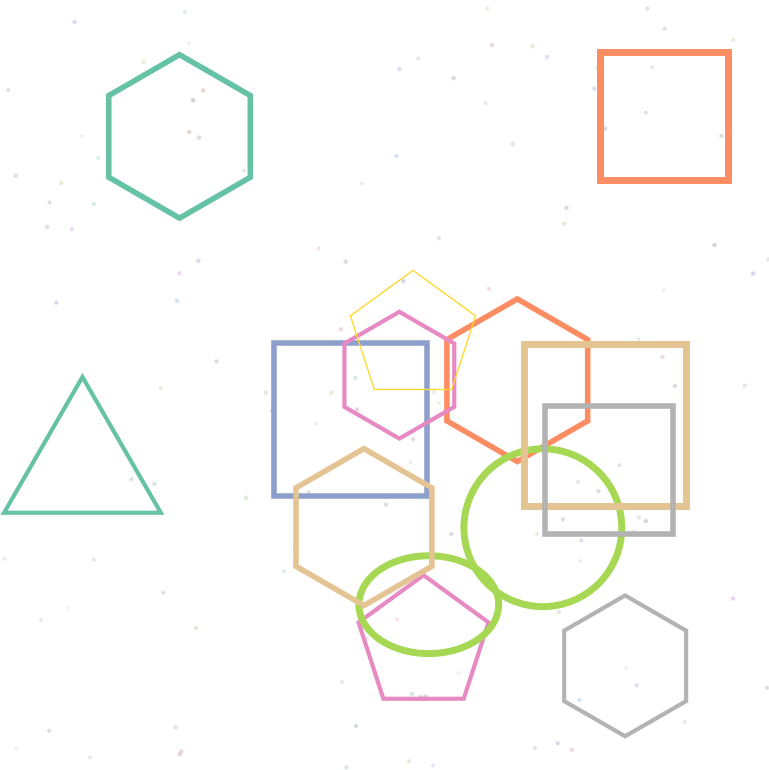[{"shape": "hexagon", "thickness": 2, "radius": 0.53, "center": [0.233, 0.823]}, {"shape": "triangle", "thickness": 1.5, "radius": 0.59, "center": [0.107, 0.393]}, {"shape": "hexagon", "thickness": 2, "radius": 0.53, "center": [0.672, 0.506]}, {"shape": "square", "thickness": 2.5, "radius": 0.42, "center": [0.862, 0.849]}, {"shape": "square", "thickness": 2, "radius": 0.5, "center": [0.455, 0.455]}, {"shape": "pentagon", "thickness": 1.5, "radius": 0.44, "center": [0.55, 0.164]}, {"shape": "hexagon", "thickness": 1.5, "radius": 0.41, "center": [0.519, 0.513]}, {"shape": "oval", "thickness": 2.5, "radius": 0.45, "center": [0.557, 0.215]}, {"shape": "circle", "thickness": 2.5, "radius": 0.51, "center": [0.705, 0.315]}, {"shape": "pentagon", "thickness": 0.5, "radius": 0.43, "center": [0.536, 0.563]}, {"shape": "square", "thickness": 2.5, "radius": 0.53, "center": [0.786, 0.448]}, {"shape": "hexagon", "thickness": 2, "radius": 0.51, "center": [0.473, 0.315]}, {"shape": "square", "thickness": 2, "radius": 0.42, "center": [0.791, 0.39]}, {"shape": "hexagon", "thickness": 1.5, "radius": 0.46, "center": [0.812, 0.135]}]